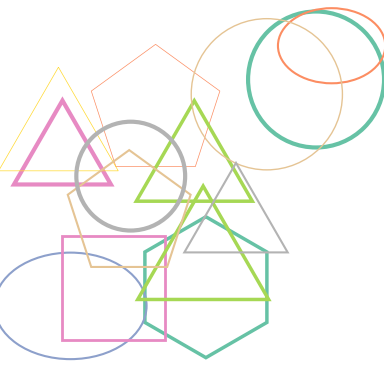[{"shape": "hexagon", "thickness": 2.5, "radius": 0.91, "center": [0.535, 0.254]}, {"shape": "circle", "thickness": 3, "radius": 0.88, "center": [0.821, 0.794]}, {"shape": "oval", "thickness": 1.5, "radius": 0.7, "center": [0.861, 0.881]}, {"shape": "pentagon", "thickness": 0.5, "radius": 0.88, "center": [0.404, 0.709]}, {"shape": "oval", "thickness": 1.5, "radius": 0.99, "center": [0.183, 0.206]}, {"shape": "triangle", "thickness": 3, "radius": 0.73, "center": [0.162, 0.594]}, {"shape": "square", "thickness": 2, "radius": 0.67, "center": [0.295, 0.253]}, {"shape": "triangle", "thickness": 2.5, "radius": 0.87, "center": [0.505, 0.564]}, {"shape": "triangle", "thickness": 2.5, "radius": 0.98, "center": [0.528, 0.32]}, {"shape": "triangle", "thickness": 0.5, "radius": 0.9, "center": [0.152, 0.646]}, {"shape": "pentagon", "thickness": 1.5, "radius": 0.84, "center": [0.336, 0.442]}, {"shape": "circle", "thickness": 1, "radius": 0.98, "center": [0.693, 0.755]}, {"shape": "triangle", "thickness": 1.5, "radius": 0.77, "center": [0.613, 0.422]}, {"shape": "circle", "thickness": 3, "radius": 0.71, "center": [0.34, 0.543]}]